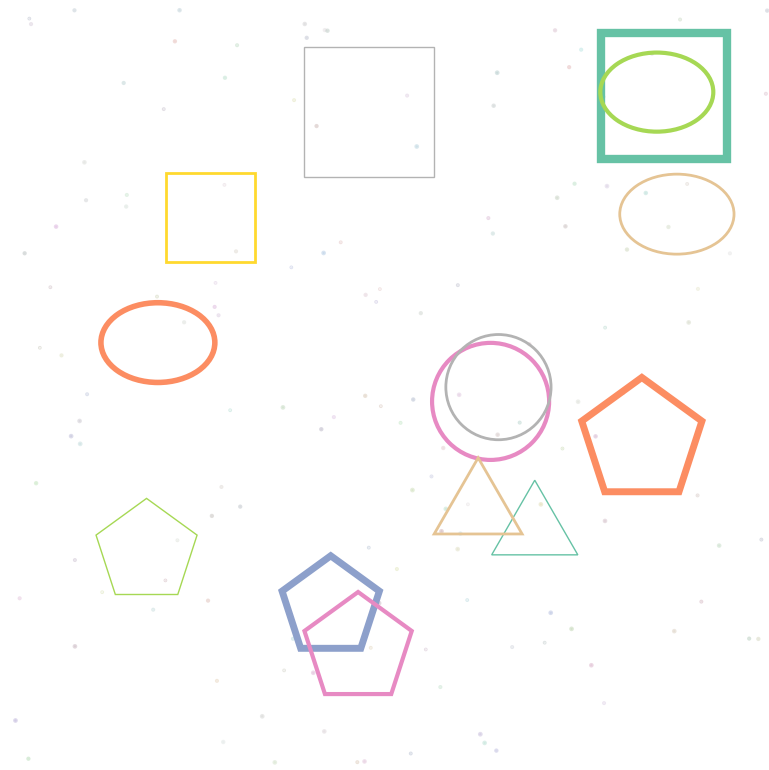[{"shape": "triangle", "thickness": 0.5, "radius": 0.32, "center": [0.694, 0.312]}, {"shape": "square", "thickness": 3, "radius": 0.41, "center": [0.863, 0.876]}, {"shape": "oval", "thickness": 2, "radius": 0.37, "center": [0.205, 0.555]}, {"shape": "pentagon", "thickness": 2.5, "radius": 0.41, "center": [0.834, 0.428]}, {"shape": "pentagon", "thickness": 2.5, "radius": 0.33, "center": [0.43, 0.212]}, {"shape": "circle", "thickness": 1.5, "radius": 0.38, "center": [0.637, 0.479]}, {"shape": "pentagon", "thickness": 1.5, "radius": 0.37, "center": [0.465, 0.158]}, {"shape": "oval", "thickness": 1.5, "radius": 0.37, "center": [0.853, 0.88]}, {"shape": "pentagon", "thickness": 0.5, "radius": 0.34, "center": [0.19, 0.284]}, {"shape": "square", "thickness": 1, "radius": 0.29, "center": [0.274, 0.718]}, {"shape": "oval", "thickness": 1, "radius": 0.37, "center": [0.879, 0.722]}, {"shape": "triangle", "thickness": 1, "radius": 0.33, "center": [0.621, 0.339]}, {"shape": "square", "thickness": 0.5, "radius": 0.42, "center": [0.479, 0.855]}, {"shape": "circle", "thickness": 1, "radius": 0.34, "center": [0.647, 0.497]}]